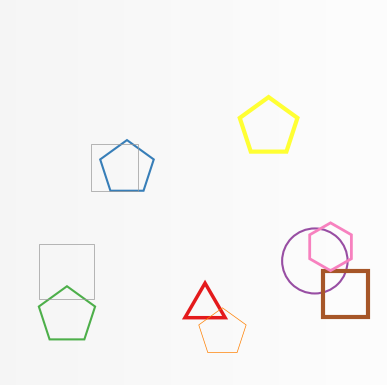[{"shape": "triangle", "thickness": 2.5, "radius": 0.3, "center": [0.529, 0.205]}, {"shape": "pentagon", "thickness": 1.5, "radius": 0.36, "center": [0.328, 0.563]}, {"shape": "pentagon", "thickness": 1.5, "radius": 0.38, "center": [0.173, 0.18]}, {"shape": "circle", "thickness": 1.5, "radius": 0.42, "center": [0.813, 0.322]}, {"shape": "pentagon", "thickness": 0.5, "radius": 0.32, "center": [0.574, 0.136]}, {"shape": "pentagon", "thickness": 3, "radius": 0.39, "center": [0.693, 0.67]}, {"shape": "square", "thickness": 3, "radius": 0.3, "center": [0.892, 0.236]}, {"shape": "hexagon", "thickness": 2, "radius": 0.31, "center": [0.853, 0.359]}, {"shape": "square", "thickness": 0.5, "radius": 0.31, "center": [0.296, 0.565]}, {"shape": "square", "thickness": 0.5, "radius": 0.35, "center": [0.173, 0.295]}]